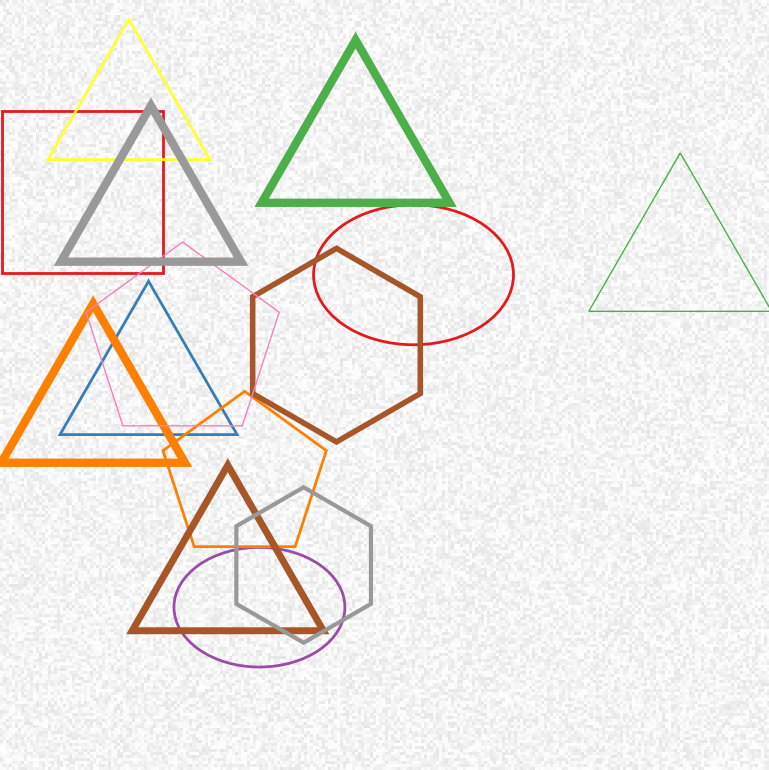[{"shape": "oval", "thickness": 1, "radius": 0.65, "center": [0.537, 0.643]}, {"shape": "square", "thickness": 1, "radius": 0.52, "center": [0.108, 0.751]}, {"shape": "triangle", "thickness": 1, "radius": 0.66, "center": [0.193, 0.502]}, {"shape": "triangle", "thickness": 3, "radius": 0.7, "center": [0.462, 0.807]}, {"shape": "triangle", "thickness": 0.5, "radius": 0.69, "center": [0.883, 0.664]}, {"shape": "oval", "thickness": 1, "radius": 0.55, "center": [0.337, 0.211]}, {"shape": "triangle", "thickness": 3, "radius": 0.69, "center": [0.121, 0.468]}, {"shape": "pentagon", "thickness": 1, "radius": 0.56, "center": [0.318, 0.38]}, {"shape": "triangle", "thickness": 1, "radius": 0.61, "center": [0.167, 0.853]}, {"shape": "triangle", "thickness": 2.5, "radius": 0.72, "center": [0.296, 0.253]}, {"shape": "hexagon", "thickness": 2, "radius": 0.63, "center": [0.437, 0.552]}, {"shape": "pentagon", "thickness": 0.5, "radius": 0.66, "center": [0.237, 0.554]}, {"shape": "triangle", "thickness": 3, "radius": 0.68, "center": [0.196, 0.728]}, {"shape": "hexagon", "thickness": 1.5, "radius": 0.5, "center": [0.394, 0.266]}]